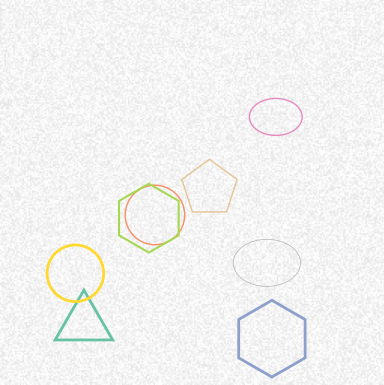[{"shape": "triangle", "thickness": 2, "radius": 0.43, "center": [0.218, 0.16]}, {"shape": "circle", "thickness": 1, "radius": 0.39, "center": [0.402, 0.442]}, {"shape": "hexagon", "thickness": 2, "radius": 0.5, "center": [0.706, 0.12]}, {"shape": "oval", "thickness": 1, "radius": 0.34, "center": [0.716, 0.696]}, {"shape": "hexagon", "thickness": 1.5, "radius": 0.45, "center": [0.387, 0.433]}, {"shape": "circle", "thickness": 2, "radius": 0.37, "center": [0.196, 0.29]}, {"shape": "pentagon", "thickness": 1, "radius": 0.38, "center": [0.544, 0.511]}, {"shape": "oval", "thickness": 0.5, "radius": 0.44, "center": [0.693, 0.317]}]